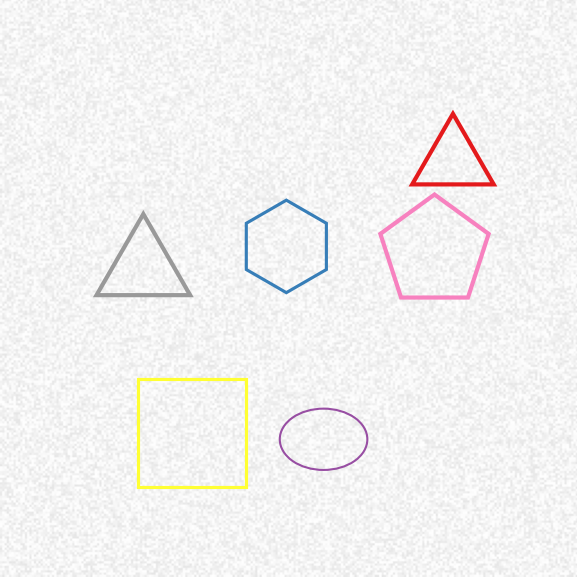[{"shape": "triangle", "thickness": 2, "radius": 0.41, "center": [0.784, 0.721]}, {"shape": "hexagon", "thickness": 1.5, "radius": 0.4, "center": [0.496, 0.572]}, {"shape": "oval", "thickness": 1, "radius": 0.38, "center": [0.56, 0.238]}, {"shape": "square", "thickness": 1.5, "radius": 0.47, "center": [0.333, 0.249]}, {"shape": "pentagon", "thickness": 2, "radius": 0.49, "center": [0.752, 0.564]}, {"shape": "triangle", "thickness": 2, "radius": 0.47, "center": [0.248, 0.535]}]